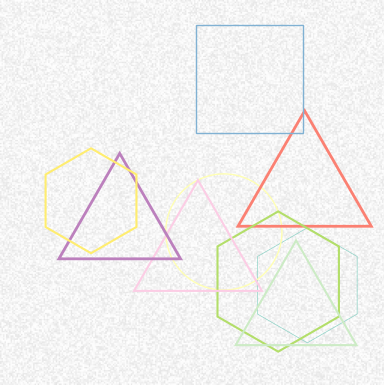[{"shape": "hexagon", "thickness": 0.5, "radius": 0.75, "center": [0.798, 0.259]}, {"shape": "circle", "thickness": 1, "radius": 0.75, "center": [0.581, 0.397]}, {"shape": "triangle", "thickness": 2, "radius": 1.0, "center": [0.791, 0.512]}, {"shape": "square", "thickness": 1, "radius": 0.7, "center": [0.648, 0.795]}, {"shape": "hexagon", "thickness": 1.5, "radius": 0.91, "center": [0.723, 0.269]}, {"shape": "triangle", "thickness": 1.5, "radius": 0.96, "center": [0.514, 0.34]}, {"shape": "triangle", "thickness": 2, "radius": 0.91, "center": [0.311, 0.419]}, {"shape": "triangle", "thickness": 1.5, "radius": 0.91, "center": [0.769, 0.194]}, {"shape": "hexagon", "thickness": 1.5, "radius": 0.68, "center": [0.236, 0.479]}]